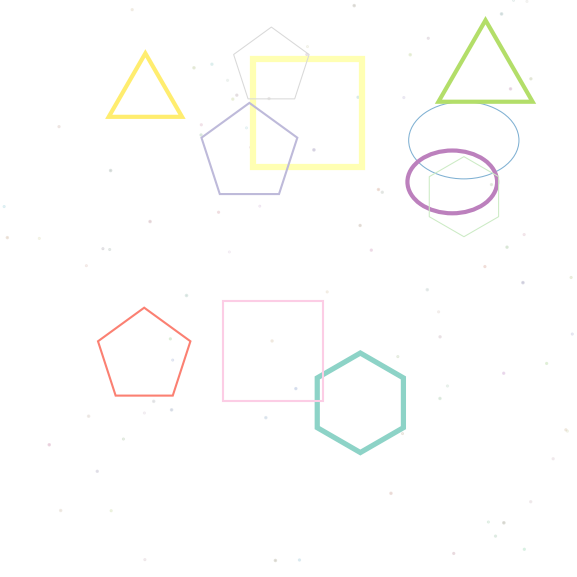[{"shape": "hexagon", "thickness": 2.5, "radius": 0.43, "center": [0.624, 0.302]}, {"shape": "square", "thickness": 3, "radius": 0.47, "center": [0.532, 0.804]}, {"shape": "pentagon", "thickness": 1, "radius": 0.44, "center": [0.432, 0.734]}, {"shape": "pentagon", "thickness": 1, "radius": 0.42, "center": [0.25, 0.382]}, {"shape": "oval", "thickness": 0.5, "radius": 0.48, "center": [0.803, 0.756]}, {"shape": "triangle", "thickness": 2, "radius": 0.47, "center": [0.841, 0.87]}, {"shape": "square", "thickness": 1, "radius": 0.43, "center": [0.473, 0.392]}, {"shape": "pentagon", "thickness": 0.5, "radius": 0.34, "center": [0.47, 0.884]}, {"shape": "oval", "thickness": 2, "radius": 0.39, "center": [0.783, 0.684]}, {"shape": "hexagon", "thickness": 0.5, "radius": 0.35, "center": [0.803, 0.659]}, {"shape": "triangle", "thickness": 2, "radius": 0.37, "center": [0.252, 0.833]}]